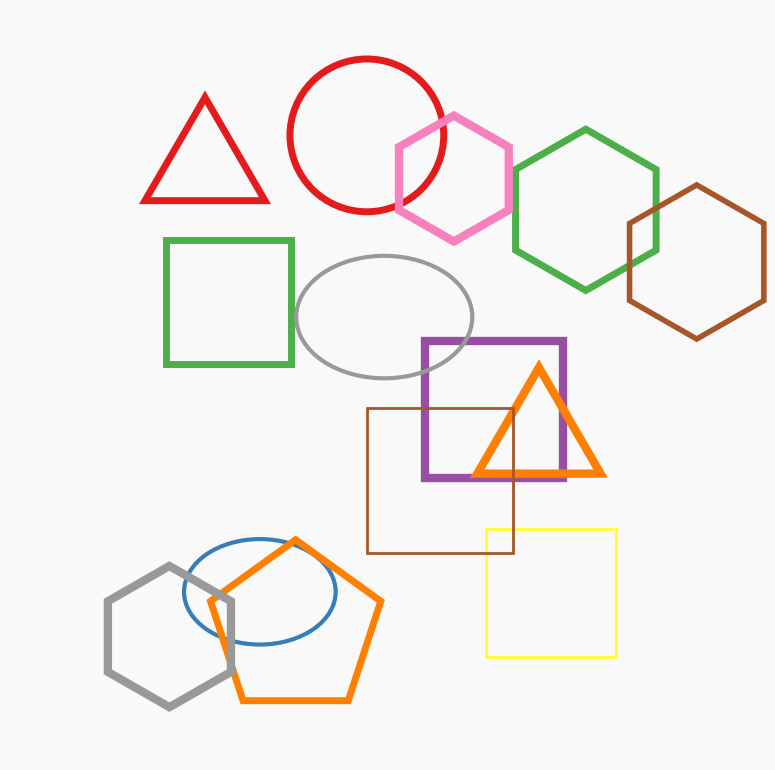[{"shape": "circle", "thickness": 2.5, "radius": 0.5, "center": [0.473, 0.824]}, {"shape": "triangle", "thickness": 2.5, "radius": 0.45, "center": [0.265, 0.784]}, {"shape": "oval", "thickness": 1.5, "radius": 0.49, "center": [0.335, 0.231]}, {"shape": "hexagon", "thickness": 2.5, "radius": 0.52, "center": [0.756, 0.727]}, {"shape": "square", "thickness": 2.5, "radius": 0.4, "center": [0.294, 0.608]}, {"shape": "square", "thickness": 3, "radius": 0.44, "center": [0.638, 0.468]}, {"shape": "pentagon", "thickness": 2.5, "radius": 0.58, "center": [0.381, 0.183]}, {"shape": "triangle", "thickness": 3, "radius": 0.46, "center": [0.695, 0.431]}, {"shape": "square", "thickness": 1, "radius": 0.42, "center": [0.711, 0.23]}, {"shape": "square", "thickness": 1, "radius": 0.47, "center": [0.568, 0.375]}, {"shape": "hexagon", "thickness": 2, "radius": 0.5, "center": [0.899, 0.66]}, {"shape": "hexagon", "thickness": 3, "radius": 0.41, "center": [0.586, 0.768]}, {"shape": "oval", "thickness": 1.5, "radius": 0.57, "center": [0.496, 0.588]}, {"shape": "hexagon", "thickness": 3, "radius": 0.46, "center": [0.219, 0.173]}]